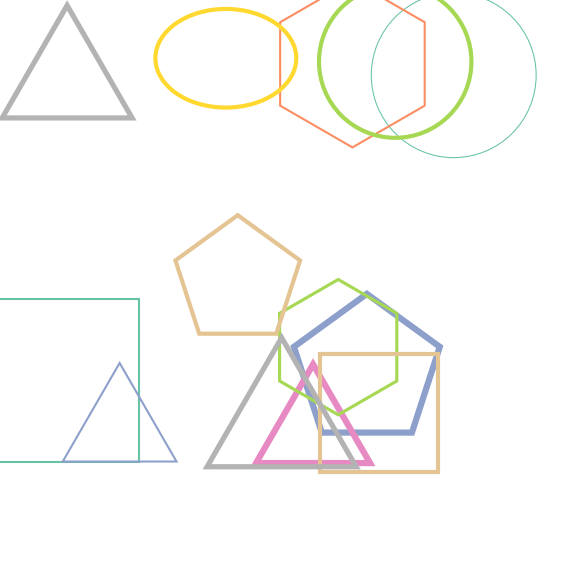[{"shape": "circle", "thickness": 0.5, "radius": 0.71, "center": [0.786, 0.869]}, {"shape": "square", "thickness": 1, "radius": 0.7, "center": [0.1, 0.34]}, {"shape": "hexagon", "thickness": 1, "radius": 0.72, "center": [0.61, 0.888]}, {"shape": "pentagon", "thickness": 3, "radius": 0.66, "center": [0.635, 0.358]}, {"shape": "triangle", "thickness": 1, "radius": 0.57, "center": [0.207, 0.257]}, {"shape": "triangle", "thickness": 3, "radius": 0.57, "center": [0.542, 0.254]}, {"shape": "hexagon", "thickness": 1.5, "radius": 0.59, "center": [0.586, 0.398]}, {"shape": "circle", "thickness": 2, "radius": 0.66, "center": [0.684, 0.892]}, {"shape": "oval", "thickness": 2, "radius": 0.61, "center": [0.391, 0.898]}, {"shape": "square", "thickness": 2, "radius": 0.51, "center": [0.657, 0.284]}, {"shape": "pentagon", "thickness": 2, "radius": 0.57, "center": [0.412, 0.513]}, {"shape": "triangle", "thickness": 2.5, "radius": 0.75, "center": [0.488, 0.265]}, {"shape": "triangle", "thickness": 2.5, "radius": 0.65, "center": [0.116, 0.86]}]